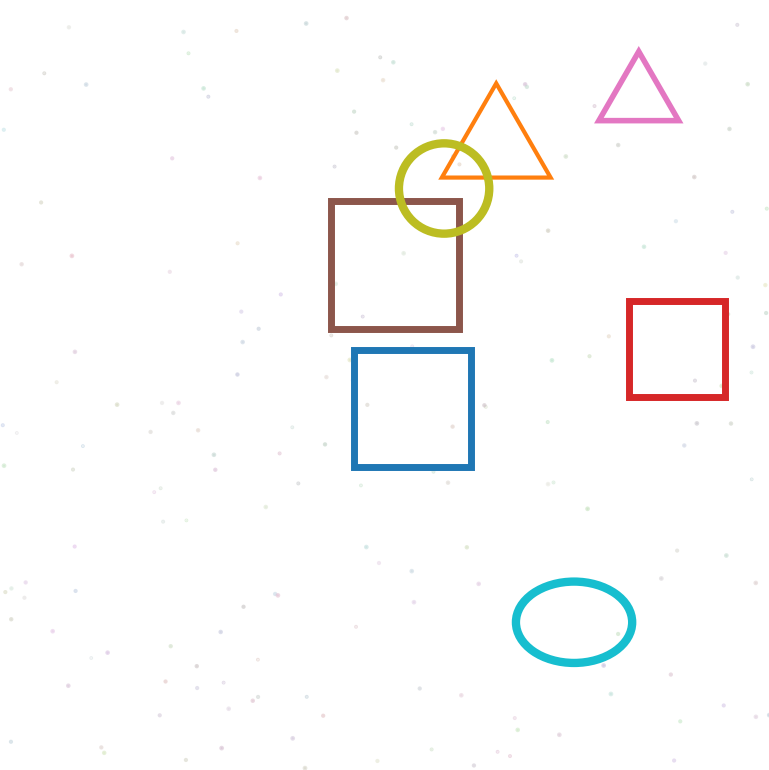[{"shape": "square", "thickness": 2.5, "radius": 0.38, "center": [0.536, 0.47]}, {"shape": "triangle", "thickness": 1.5, "radius": 0.41, "center": [0.644, 0.81]}, {"shape": "square", "thickness": 2.5, "radius": 0.31, "center": [0.879, 0.547]}, {"shape": "square", "thickness": 2.5, "radius": 0.42, "center": [0.513, 0.656]}, {"shape": "triangle", "thickness": 2, "radius": 0.3, "center": [0.83, 0.873]}, {"shape": "circle", "thickness": 3, "radius": 0.29, "center": [0.577, 0.755]}, {"shape": "oval", "thickness": 3, "radius": 0.38, "center": [0.746, 0.192]}]